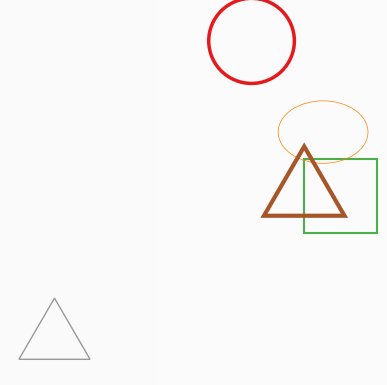[{"shape": "circle", "thickness": 2.5, "radius": 0.55, "center": [0.649, 0.894]}, {"shape": "square", "thickness": 1.5, "radius": 0.48, "center": [0.879, 0.491]}, {"shape": "oval", "thickness": 0.5, "radius": 0.58, "center": [0.834, 0.657]}, {"shape": "triangle", "thickness": 3, "radius": 0.6, "center": [0.785, 0.5]}, {"shape": "triangle", "thickness": 1, "radius": 0.53, "center": [0.141, 0.12]}]